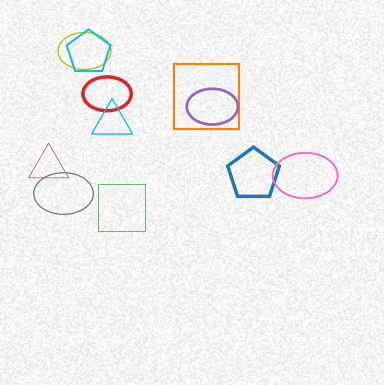[{"shape": "pentagon", "thickness": 2.5, "radius": 0.35, "center": [0.659, 0.547]}, {"shape": "square", "thickness": 1.5, "radius": 0.42, "center": [0.536, 0.749]}, {"shape": "square", "thickness": 0.5, "radius": 0.31, "center": [0.316, 0.461]}, {"shape": "oval", "thickness": 2.5, "radius": 0.31, "center": [0.278, 0.756]}, {"shape": "oval", "thickness": 2, "radius": 0.33, "center": [0.551, 0.723]}, {"shape": "triangle", "thickness": 0.5, "radius": 0.3, "center": [0.126, 0.568]}, {"shape": "oval", "thickness": 1.5, "radius": 0.42, "center": [0.793, 0.544]}, {"shape": "oval", "thickness": 1, "radius": 0.39, "center": [0.165, 0.497]}, {"shape": "oval", "thickness": 1, "radius": 0.34, "center": [0.22, 0.867]}, {"shape": "pentagon", "thickness": 1.5, "radius": 0.3, "center": [0.23, 0.864]}, {"shape": "triangle", "thickness": 1, "radius": 0.31, "center": [0.291, 0.683]}]